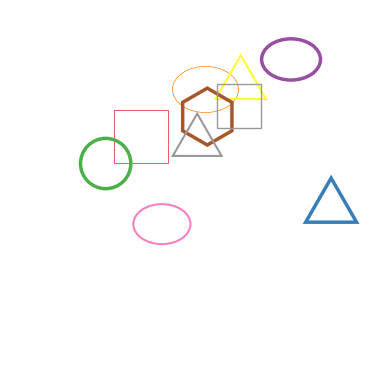[{"shape": "square", "thickness": 0.5, "radius": 0.35, "center": [0.366, 0.645]}, {"shape": "triangle", "thickness": 2.5, "radius": 0.38, "center": [0.86, 0.461]}, {"shape": "circle", "thickness": 2.5, "radius": 0.33, "center": [0.274, 0.575]}, {"shape": "oval", "thickness": 2.5, "radius": 0.38, "center": [0.756, 0.846]}, {"shape": "oval", "thickness": 0.5, "radius": 0.43, "center": [0.534, 0.768]}, {"shape": "triangle", "thickness": 1.5, "radius": 0.38, "center": [0.625, 0.781]}, {"shape": "hexagon", "thickness": 2.5, "radius": 0.37, "center": [0.538, 0.697]}, {"shape": "oval", "thickness": 1.5, "radius": 0.37, "center": [0.421, 0.418]}, {"shape": "triangle", "thickness": 1.5, "radius": 0.37, "center": [0.512, 0.632]}, {"shape": "square", "thickness": 1, "radius": 0.29, "center": [0.622, 0.726]}]